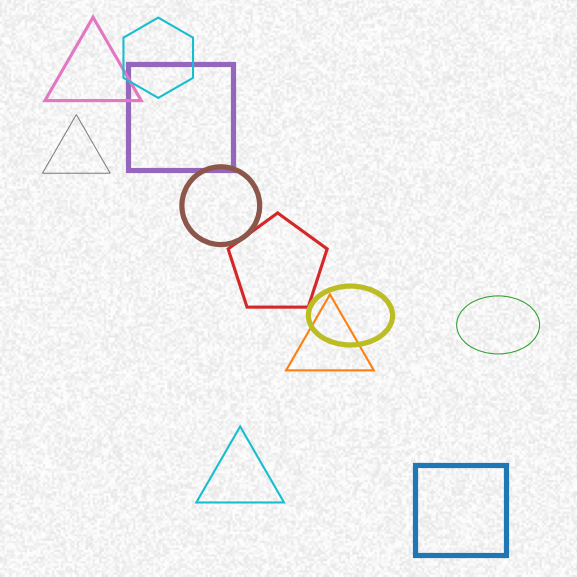[{"shape": "square", "thickness": 2.5, "radius": 0.39, "center": [0.797, 0.116]}, {"shape": "triangle", "thickness": 1, "radius": 0.44, "center": [0.571, 0.402]}, {"shape": "oval", "thickness": 0.5, "radius": 0.36, "center": [0.863, 0.436]}, {"shape": "pentagon", "thickness": 1.5, "radius": 0.45, "center": [0.481, 0.54]}, {"shape": "square", "thickness": 2.5, "radius": 0.46, "center": [0.313, 0.797]}, {"shape": "circle", "thickness": 2.5, "radius": 0.34, "center": [0.382, 0.643]}, {"shape": "triangle", "thickness": 1.5, "radius": 0.48, "center": [0.161, 0.873]}, {"shape": "triangle", "thickness": 0.5, "radius": 0.34, "center": [0.132, 0.733]}, {"shape": "oval", "thickness": 2.5, "radius": 0.36, "center": [0.607, 0.453]}, {"shape": "hexagon", "thickness": 1, "radius": 0.35, "center": [0.274, 0.899]}, {"shape": "triangle", "thickness": 1, "radius": 0.44, "center": [0.416, 0.173]}]